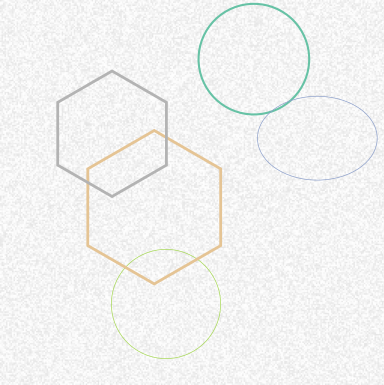[{"shape": "circle", "thickness": 1.5, "radius": 0.72, "center": [0.659, 0.846]}, {"shape": "oval", "thickness": 0.5, "radius": 0.78, "center": [0.824, 0.641]}, {"shape": "circle", "thickness": 0.5, "radius": 0.71, "center": [0.431, 0.21]}, {"shape": "hexagon", "thickness": 2, "radius": 1.0, "center": [0.401, 0.462]}, {"shape": "hexagon", "thickness": 2, "radius": 0.81, "center": [0.291, 0.653]}]